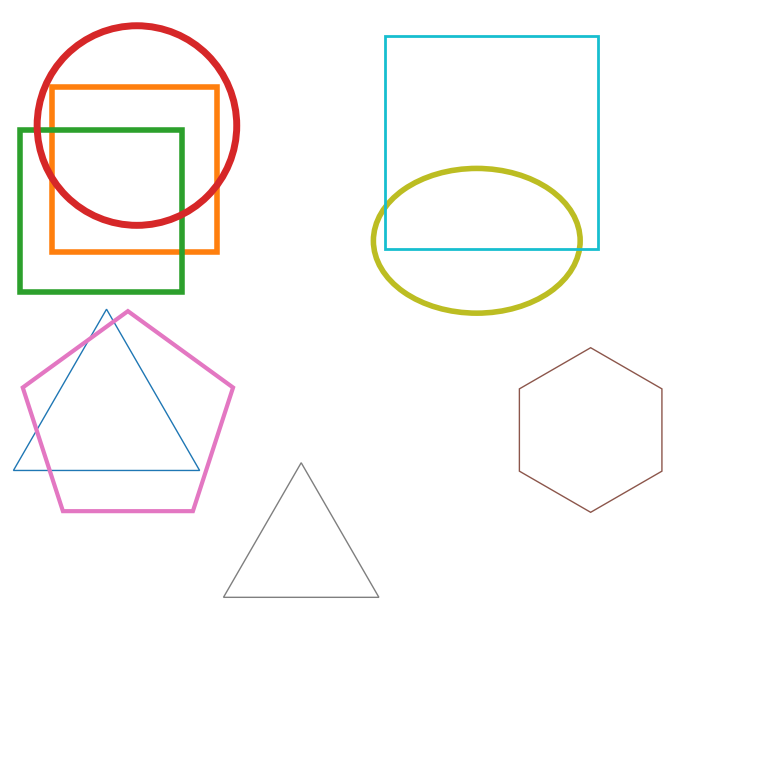[{"shape": "triangle", "thickness": 0.5, "radius": 0.7, "center": [0.138, 0.459]}, {"shape": "square", "thickness": 2, "radius": 0.54, "center": [0.175, 0.78]}, {"shape": "square", "thickness": 2, "radius": 0.53, "center": [0.132, 0.726]}, {"shape": "circle", "thickness": 2.5, "radius": 0.65, "center": [0.178, 0.837]}, {"shape": "hexagon", "thickness": 0.5, "radius": 0.53, "center": [0.767, 0.442]}, {"shape": "pentagon", "thickness": 1.5, "radius": 0.72, "center": [0.166, 0.452]}, {"shape": "triangle", "thickness": 0.5, "radius": 0.58, "center": [0.391, 0.283]}, {"shape": "oval", "thickness": 2, "radius": 0.67, "center": [0.619, 0.687]}, {"shape": "square", "thickness": 1, "radius": 0.69, "center": [0.639, 0.815]}]